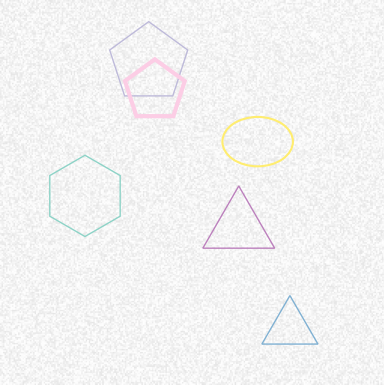[{"shape": "hexagon", "thickness": 1, "radius": 0.53, "center": [0.221, 0.491]}, {"shape": "pentagon", "thickness": 1, "radius": 0.53, "center": [0.386, 0.837]}, {"shape": "triangle", "thickness": 1, "radius": 0.42, "center": [0.753, 0.148]}, {"shape": "pentagon", "thickness": 3, "radius": 0.41, "center": [0.402, 0.764]}, {"shape": "triangle", "thickness": 1, "radius": 0.54, "center": [0.62, 0.409]}, {"shape": "oval", "thickness": 1.5, "radius": 0.46, "center": [0.669, 0.632]}]